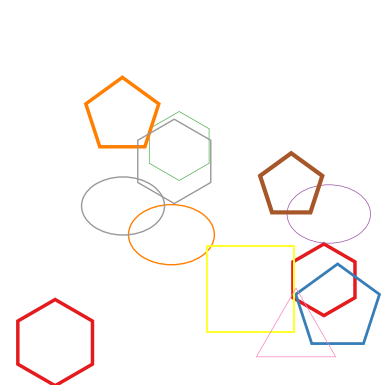[{"shape": "hexagon", "thickness": 2.5, "radius": 0.47, "center": [0.841, 0.273]}, {"shape": "hexagon", "thickness": 2.5, "radius": 0.56, "center": [0.143, 0.11]}, {"shape": "pentagon", "thickness": 2, "radius": 0.57, "center": [0.877, 0.2]}, {"shape": "hexagon", "thickness": 0.5, "radius": 0.45, "center": [0.465, 0.621]}, {"shape": "oval", "thickness": 0.5, "radius": 0.54, "center": [0.854, 0.444]}, {"shape": "oval", "thickness": 1, "radius": 0.56, "center": [0.445, 0.39]}, {"shape": "pentagon", "thickness": 2.5, "radius": 0.5, "center": [0.318, 0.699]}, {"shape": "square", "thickness": 1.5, "radius": 0.56, "center": [0.65, 0.248]}, {"shape": "pentagon", "thickness": 3, "radius": 0.42, "center": [0.756, 0.517]}, {"shape": "triangle", "thickness": 0.5, "radius": 0.6, "center": [0.769, 0.133]}, {"shape": "oval", "thickness": 1, "radius": 0.54, "center": [0.32, 0.465]}, {"shape": "hexagon", "thickness": 1, "radius": 0.55, "center": [0.453, 0.581]}]